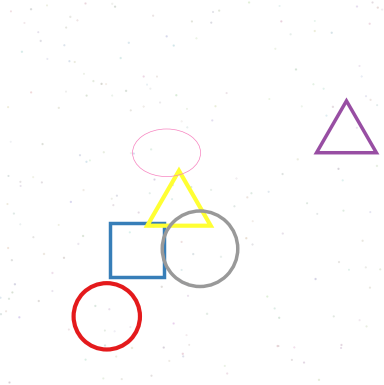[{"shape": "circle", "thickness": 3, "radius": 0.43, "center": [0.277, 0.178]}, {"shape": "square", "thickness": 2.5, "radius": 0.35, "center": [0.355, 0.35]}, {"shape": "triangle", "thickness": 2.5, "radius": 0.45, "center": [0.9, 0.648]}, {"shape": "triangle", "thickness": 3, "radius": 0.48, "center": [0.465, 0.461]}, {"shape": "oval", "thickness": 0.5, "radius": 0.44, "center": [0.433, 0.603]}, {"shape": "circle", "thickness": 2.5, "radius": 0.49, "center": [0.519, 0.354]}]